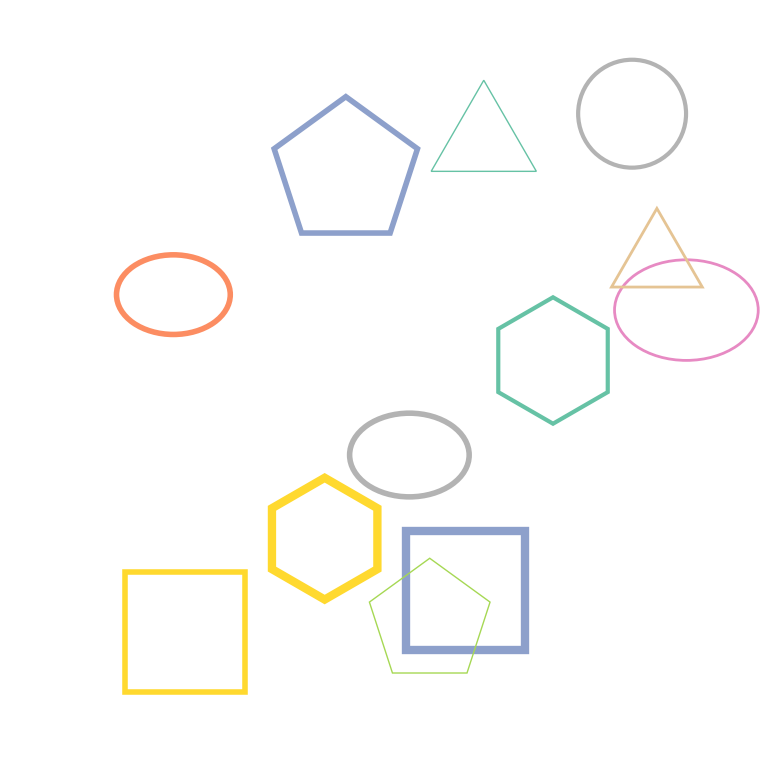[{"shape": "triangle", "thickness": 0.5, "radius": 0.39, "center": [0.628, 0.817]}, {"shape": "hexagon", "thickness": 1.5, "radius": 0.41, "center": [0.718, 0.532]}, {"shape": "oval", "thickness": 2, "radius": 0.37, "center": [0.225, 0.617]}, {"shape": "square", "thickness": 3, "radius": 0.39, "center": [0.604, 0.233]}, {"shape": "pentagon", "thickness": 2, "radius": 0.49, "center": [0.449, 0.777]}, {"shape": "oval", "thickness": 1, "radius": 0.47, "center": [0.891, 0.597]}, {"shape": "pentagon", "thickness": 0.5, "radius": 0.41, "center": [0.558, 0.193]}, {"shape": "square", "thickness": 2, "radius": 0.39, "center": [0.24, 0.18]}, {"shape": "hexagon", "thickness": 3, "radius": 0.4, "center": [0.422, 0.3]}, {"shape": "triangle", "thickness": 1, "radius": 0.34, "center": [0.853, 0.661]}, {"shape": "circle", "thickness": 1.5, "radius": 0.35, "center": [0.821, 0.852]}, {"shape": "oval", "thickness": 2, "radius": 0.39, "center": [0.532, 0.409]}]